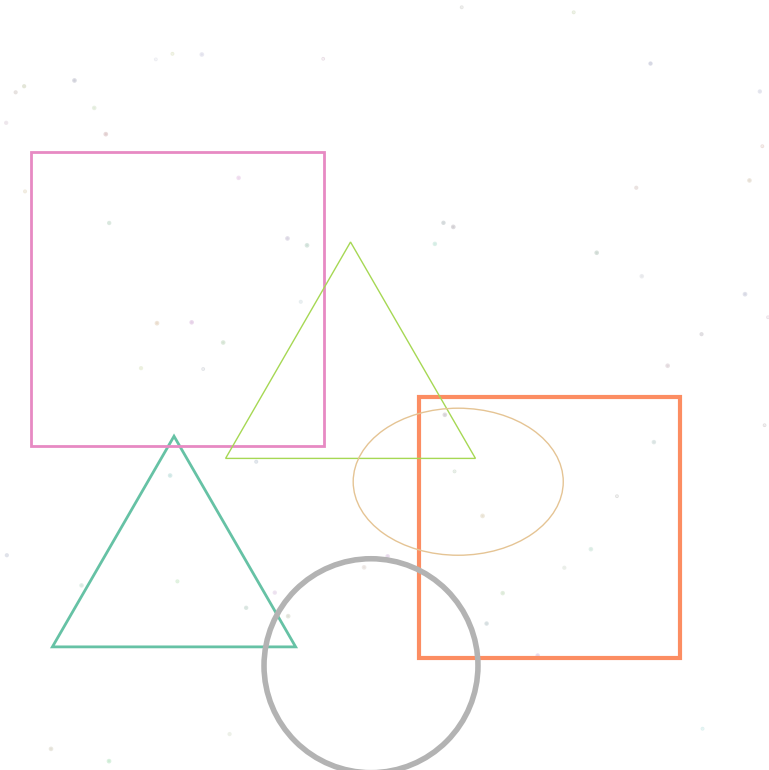[{"shape": "triangle", "thickness": 1, "radius": 0.91, "center": [0.226, 0.251]}, {"shape": "square", "thickness": 1.5, "radius": 0.85, "center": [0.714, 0.315]}, {"shape": "square", "thickness": 1, "radius": 0.95, "center": [0.231, 0.611]}, {"shape": "triangle", "thickness": 0.5, "radius": 0.94, "center": [0.455, 0.498]}, {"shape": "oval", "thickness": 0.5, "radius": 0.68, "center": [0.595, 0.374]}, {"shape": "circle", "thickness": 2, "radius": 0.69, "center": [0.482, 0.135]}]